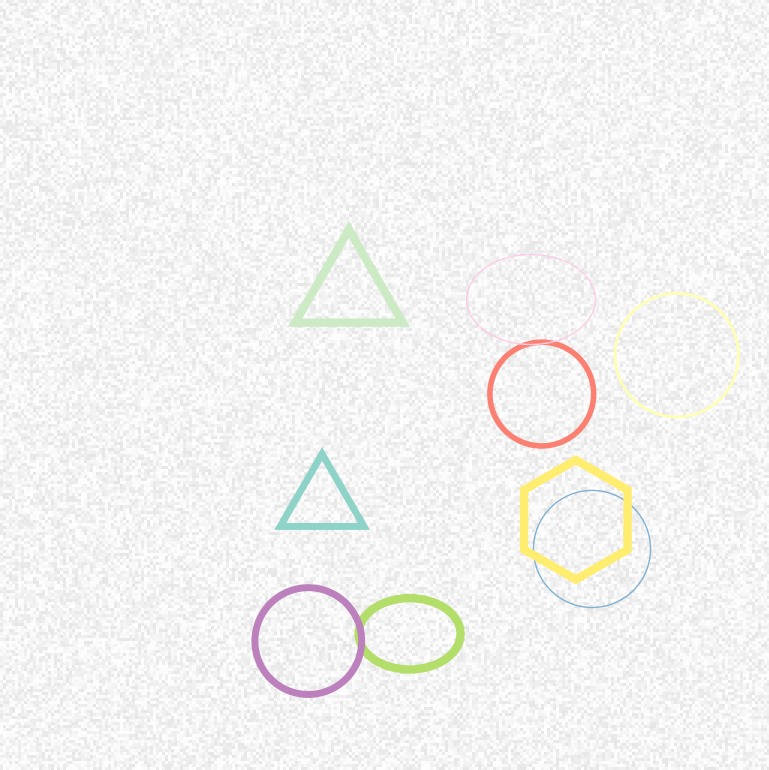[{"shape": "triangle", "thickness": 2.5, "radius": 0.31, "center": [0.418, 0.348]}, {"shape": "circle", "thickness": 1, "radius": 0.4, "center": [0.879, 0.539]}, {"shape": "circle", "thickness": 2, "radius": 0.34, "center": [0.704, 0.488]}, {"shape": "circle", "thickness": 0.5, "radius": 0.38, "center": [0.769, 0.287]}, {"shape": "oval", "thickness": 3, "radius": 0.33, "center": [0.532, 0.177]}, {"shape": "oval", "thickness": 0.5, "radius": 0.42, "center": [0.69, 0.611]}, {"shape": "circle", "thickness": 2.5, "radius": 0.35, "center": [0.4, 0.167]}, {"shape": "triangle", "thickness": 3, "radius": 0.4, "center": [0.453, 0.621]}, {"shape": "hexagon", "thickness": 3, "radius": 0.39, "center": [0.748, 0.325]}]